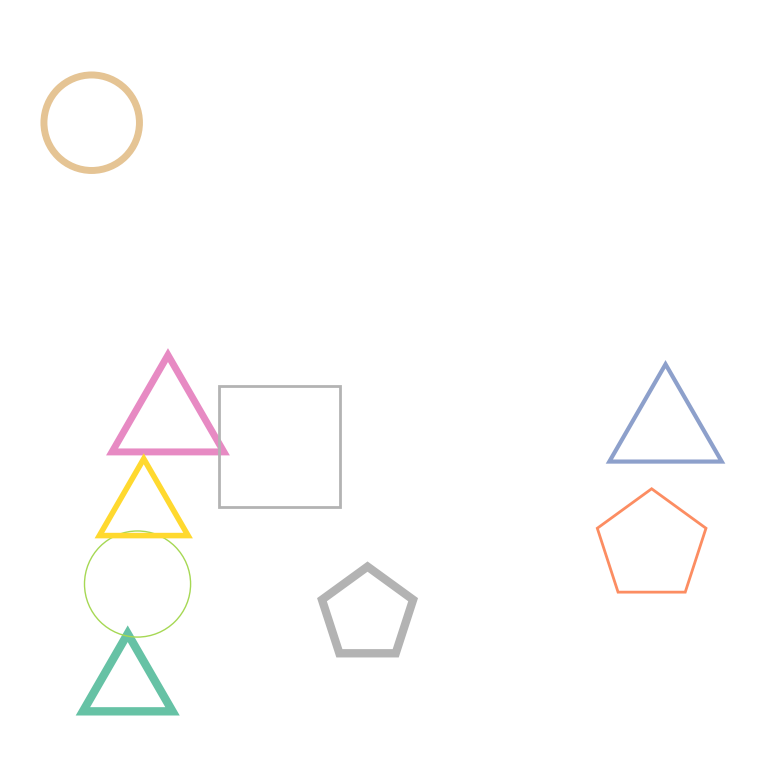[{"shape": "triangle", "thickness": 3, "radius": 0.34, "center": [0.166, 0.11]}, {"shape": "pentagon", "thickness": 1, "radius": 0.37, "center": [0.846, 0.291]}, {"shape": "triangle", "thickness": 1.5, "radius": 0.42, "center": [0.864, 0.443]}, {"shape": "triangle", "thickness": 2.5, "radius": 0.42, "center": [0.218, 0.455]}, {"shape": "circle", "thickness": 0.5, "radius": 0.34, "center": [0.179, 0.242]}, {"shape": "triangle", "thickness": 2, "radius": 0.33, "center": [0.187, 0.338]}, {"shape": "circle", "thickness": 2.5, "radius": 0.31, "center": [0.119, 0.841]}, {"shape": "square", "thickness": 1, "radius": 0.39, "center": [0.363, 0.42]}, {"shape": "pentagon", "thickness": 3, "radius": 0.31, "center": [0.477, 0.202]}]